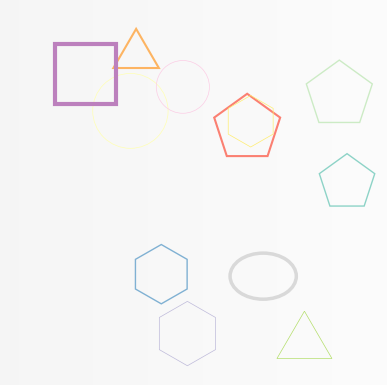[{"shape": "pentagon", "thickness": 1, "radius": 0.38, "center": [0.896, 0.526]}, {"shape": "circle", "thickness": 0.5, "radius": 0.49, "center": [0.337, 0.712]}, {"shape": "hexagon", "thickness": 0.5, "radius": 0.42, "center": [0.484, 0.134]}, {"shape": "pentagon", "thickness": 1.5, "radius": 0.45, "center": [0.638, 0.667]}, {"shape": "hexagon", "thickness": 1, "radius": 0.39, "center": [0.416, 0.288]}, {"shape": "triangle", "thickness": 1.5, "radius": 0.34, "center": [0.351, 0.857]}, {"shape": "triangle", "thickness": 0.5, "radius": 0.41, "center": [0.786, 0.11]}, {"shape": "circle", "thickness": 0.5, "radius": 0.34, "center": [0.472, 0.774]}, {"shape": "oval", "thickness": 2.5, "radius": 0.43, "center": [0.679, 0.283]}, {"shape": "square", "thickness": 3, "radius": 0.39, "center": [0.221, 0.808]}, {"shape": "pentagon", "thickness": 1, "radius": 0.45, "center": [0.876, 0.754]}, {"shape": "hexagon", "thickness": 0.5, "radius": 0.33, "center": [0.647, 0.685]}]